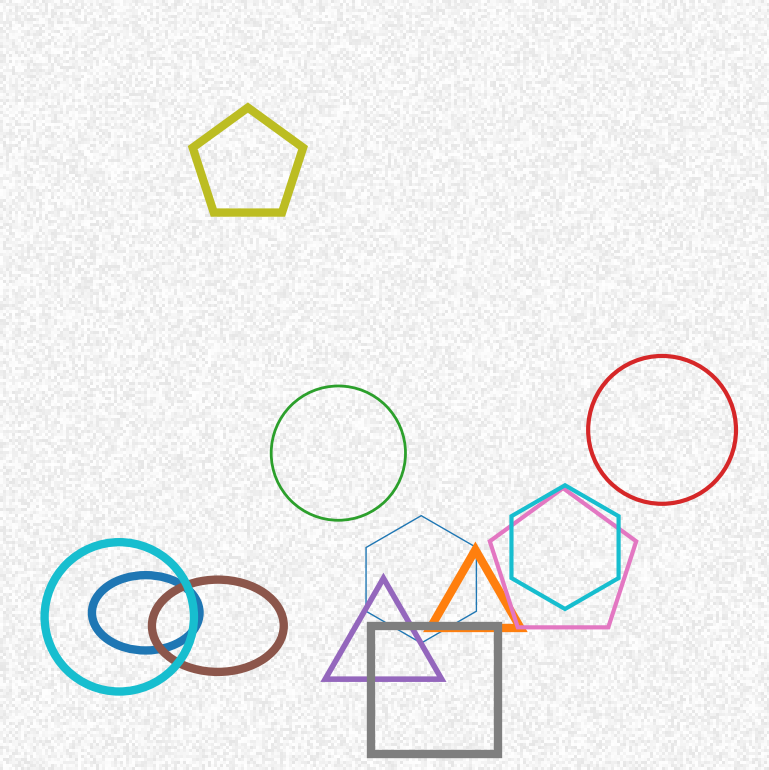[{"shape": "oval", "thickness": 3, "radius": 0.35, "center": [0.189, 0.204]}, {"shape": "hexagon", "thickness": 0.5, "radius": 0.41, "center": [0.547, 0.248]}, {"shape": "triangle", "thickness": 3, "radius": 0.34, "center": [0.617, 0.218]}, {"shape": "circle", "thickness": 1, "radius": 0.44, "center": [0.439, 0.412]}, {"shape": "circle", "thickness": 1.5, "radius": 0.48, "center": [0.86, 0.442]}, {"shape": "triangle", "thickness": 2, "radius": 0.44, "center": [0.498, 0.162]}, {"shape": "oval", "thickness": 3, "radius": 0.43, "center": [0.283, 0.187]}, {"shape": "pentagon", "thickness": 1.5, "radius": 0.5, "center": [0.731, 0.266]}, {"shape": "square", "thickness": 3, "radius": 0.41, "center": [0.565, 0.104]}, {"shape": "pentagon", "thickness": 3, "radius": 0.38, "center": [0.322, 0.785]}, {"shape": "hexagon", "thickness": 1.5, "radius": 0.4, "center": [0.734, 0.289]}, {"shape": "circle", "thickness": 3, "radius": 0.48, "center": [0.155, 0.199]}]